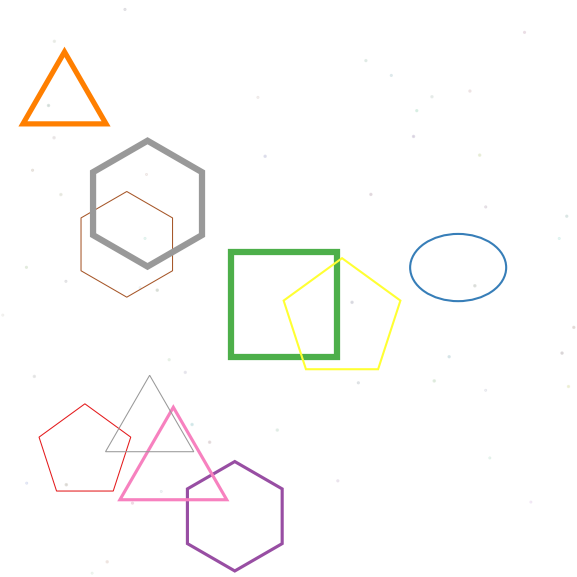[{"shape": "pentagon", "thickness": 0.5, "radius": 0.42, "center": [0.147, 0.216]}, {"shape": "oval", "thickness": 1, "radius": 0.42, "center": [0.793, 0.536]}, {"shape": "square", "thickness": 3, "radius": 0.46, "center": [0.492, 0.472]}, {"shape": "hexagon", "thickness": 1.5, "radius": 0.47, "center": [0.407, 0.105]}, {"shape": "triangle", "thickness": 2.5, "radius": 0.42, "center": [0.112, 0.826]}, {"shape": "pentagon", "thickness": 1, "radius": 0.53, "center": [0.592, 0.446]}, {"shape": "hexagon", "thickness": 0.5, "radius": 0.46, "center": [0.22, 0.576]}, {"shape": "triangle", "thickness": 1.5, "radius": 0.53, "center": [0.3, 0.187]}, {"shape": "hexagon", "thickness": 3, "radius": 0.54, "center": [0.255, 0.647]}, {"shape": "triangle", "thickness": 0.5, "radius": 0.44, "center": [0.259, 0.261]}]